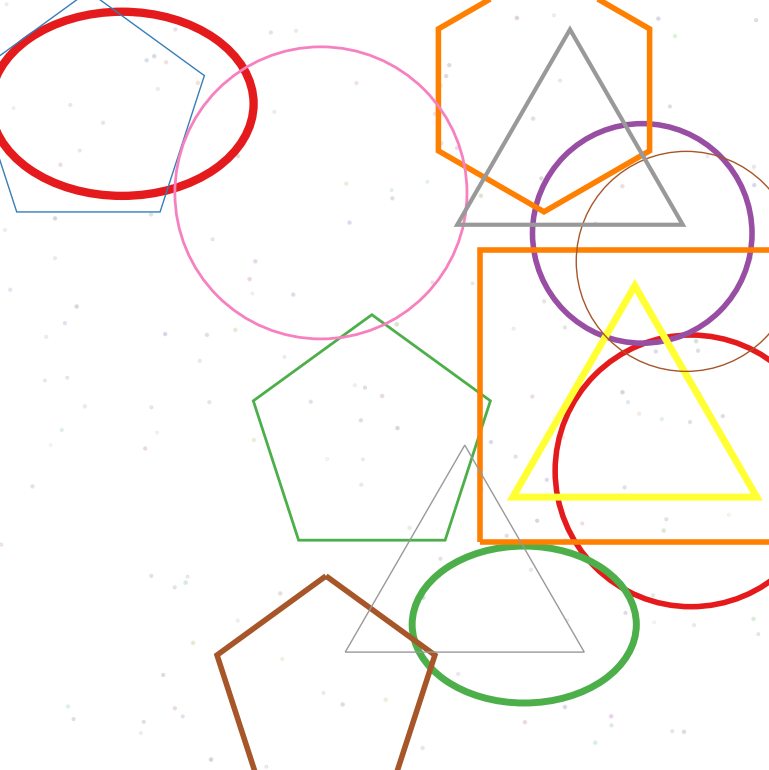[{"shape": "circle", "thickness": 2, "radius": 0.88, "center": [0.897, 0.388]}, {"shape": "oval", "thickness": 3, "radius": 0.85, "center": [0.159, 0.865]}, {"shape": "pentagon", "thickness": 0.5, "radius": 0.79, "center": [0.115, 0.853]}, {"shape": "pentagon", "thickness": 1, "radius": 0.81, "center": [0.483, 0.429]}, {"shape": "oval", "thickness": 2.5, "radius": 0.73, "center": [0.681, 0.189]}, {"shape": "circle", "thickness": 2, "radius": 0.71, "center": [0.834, 0.697]}, {"shape": "square", "thickness": 2, "radius": 0.95, "center": [0.813, 0.486]}, {"shape": "hexagon", "thickness": 2, "radius": 0.79, "center": [0.707, 0.883]}, {"shape": "triangle", "thickness": 2.5, "radius": 0.91, "center": [0.824, 0.446]}, {"shape": "pentagon", "thickness": 2, "radius": 0.74, "center": [0.423, 0.103]}, {"shape": "circle", "thickness": 0.5, "radius": 0.71, "center": [0.891, 0.661]}, {"shape": "circle", "thickness": 1, "radius": 0.95, "center": [0.417, 0.75]}, {"shape": "triangle", "thickness": 1.5, "radius": 0.85, "center": [0.74, 0.793]}, {"shape": "triangle", "thickness": 0.5, "radius": 0.9, "center": [0.604, 0.243]}]